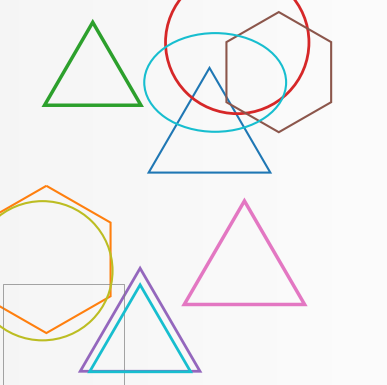[{"shape": "triangle", "thickness": 1.5, "radius": 0.91, "center": [0.541, 0.642]}, {"shape": "hexagon", "thickness": 1.5, "radius": 0.96, "center": [0.12, 0.326]}, {"shape": "triangle", "thickness": 2.5, "radius": 0.72, "center": [0.239, 0.798]}, {"shape": "circle", "thickness": 2, "radius": 0.93, "center": [0.612, 0.89]}, {"shape": "triangle", "thickness": 2, "radius": 0.89, "center": [0.362, 0.125]}, {"shape": "hexagon", "thickness": 1.5, "radius": 0.78, "center": [0.719, 0.813]}, {"shape": "triangle", "thickness": 2.5, "radius": 0.9, "center": [0.631, 0.299]}, {"shape": "square", "thickness": 0.5, "radius": 0.78, "center": [0.164, 0.107]}, {"shape": "circle", "thickness": 1.5, "radius": 0.9, "center": [0.11, 0.297]}, {"shape": "triangle", "thickness": 2, "radius": 0.75, "center": [0.362, 0.11]}, {"shape": "oval", "thickness": 1.5, "radius": 0.92, "center": [0.555, 0.786]}]